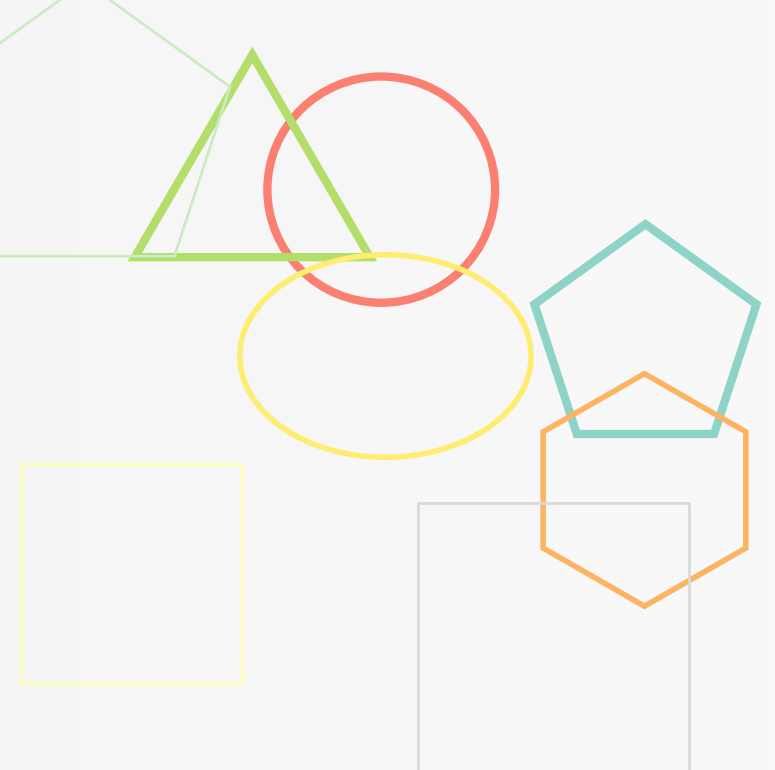[{"shape": "pentagon", "thickness": 3, "radius": 0.75, "center": [0.833, 0.558]}, {"shape": "square", "thickness": 1, "radius": 0.71, "center": [0.17, 0.256]}, {"shape": "circle", "thickness": 3, "radius": 0.73, "center": [0.492, 0.754]}, {"shape": "hexagon", "thickness": 2, "radius": 0.75, "center": [0.832, 0.364]}, {"shape": "triangle", "thickness": 3, "radius": 0.88, "center": [0.326, 0.754]}, {"shape": "square", "thickness": 1, "radius": 0.87, "center": [0.714, 0.172]}, {"shape": "pentagon", "thickness": 1, "radius": 0.98, "center": [0.109, 0.827]}, {"shape": "oval", "thickness": 2, "radius": 0.94, "center": [0.497, 0.538]}]